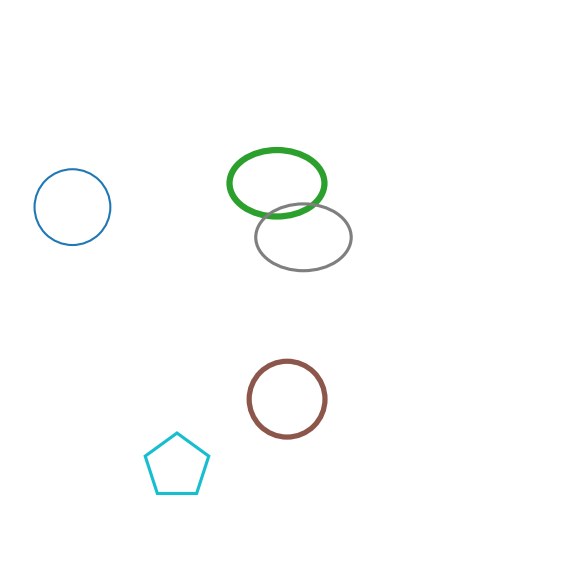[{"shape": "circle", "thickness": 1, "radius": 0.33, "center": [0.125, 0.64]}, {"shape": "oval", "thickness": 3, "radius": 0.41, "center": [0.48, 0.682]}, {"shape": "circle", "thickness": 2.5, "radius": 0.33, "center": [0.497, 0.308]}, {"shape": "oval", "thickness": 1.5, "radius": 0.41, "center": [0.525, 0.588]}, {"shape": "pentagon", "thickness": 1.5, "radius": 0.29, "center": [0.306, 0.191]}]